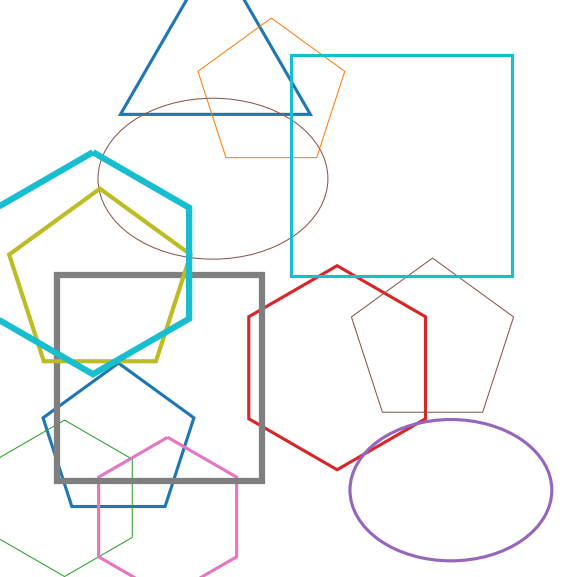[{"shape": "triangle", "thickness": 1.5, "radius": 0.95, "center": [0.373, 0.896]}, {"shape": "pentagon", "thickness": 1.5, "radius": 0.69, "center": [0.205, 0.233]}, {"shape": "pentagon", "thickness": 0.5, "radius": 0.67, "center": [0.47, 0.834]}, {"shape": "hexagon", "thickness": 0.5, "radius": 0.68, "center": [0.112, 0.136]}, {"shape": "hexagon", "thickness": 1.5, "radius": 0.88, "center": [0.584, 0.362]}, {"shape": "oval", "thickness": 1.5, "radius": 0.87, "center": [0.781, 0.15]}, {"shape": "oval", "thickness": 0.5, "radius": 1.0, "center": [0.369, 0.69]}, {"shape": "pentagon", "thickness": 0.5, "radius": 0.74, "center": [0.749, 0.405]}, {"shape": "hexagon", "thickness": 1.5, "radius": 0.69, "center": [0.29, 0.104]}, {"shape": "square", "thickness": 3, "radius": 0.89, "center": [0.276, 0.344]}, {"shape": "pentagon", "thickness": 2, "radius": 0.83, "center": [0.173, 0.507]}, {"shape": "hexagon", "thickness": 3, "radius": 0.96, "center": [0.161, 0.543]}, {"shape": "square", "thickness": 1.5, "radius": 0.96, "center": [0.695, 0.712]}]